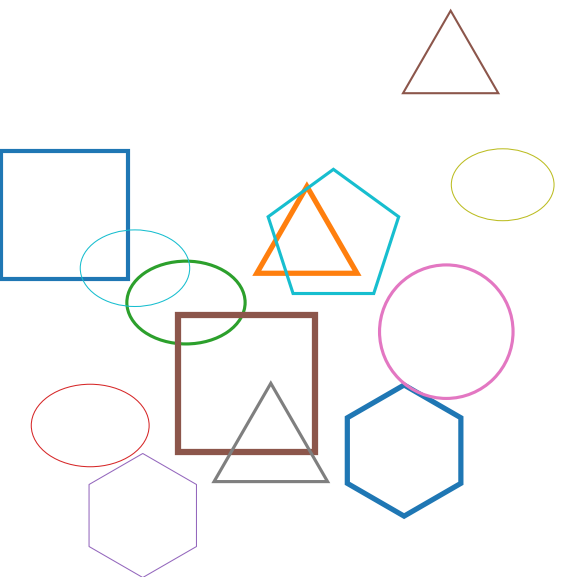[{"shape": "square", "thickness": 2, "radius": 0.55, "center": [0.112, 0.627]}, {"shape": "hexagon", "thickness": 2.5, "radius": 0.57, "center": [0.7, 0.219]}, {"shape": "triangle", "thickness": 2.5, "radius": 0.5, "center": [0.531, 0.576]}, {"shape": "oval", "thickness": 1.5, "radius": 0.51, "center": [0.322, 0.475]}, {"shape": "oval", "thickness": 0.5, "radius": 0.51, "center": [0.156, 0.262]}, {"shape": "hexagon", "thickness": 0.5, "radius": 0.54, "center": [0.247, 0.106]}, {"shape": "triangle", "thickness": 1, "radius": 0.48, "center": [0.78, 0.885]}, {"shape": "square", "thickness": 3, "radius": 0.59, "center": [0.427, 0.334]}, {"shape": "circle", "thickness": 1.5, "radius": 0.58, "center": [0.773, 0.425]}, {"shape": "triangle", "thickness": 1.5, "radius": 0.57, "center": [0.469, 0.222]}, {"shape": "oval", "thickness": 0.5, "radius": 0.44, "center": [0.87, 0.679]}, {"shape": "pentagon", "thickness": 1.5, "radius": 0.59, "center": [0.577, 0.587]}, {"shape": "oval", "thickness": 0.5, "radius": 0.47, "center": [0.234, 0.535]}]